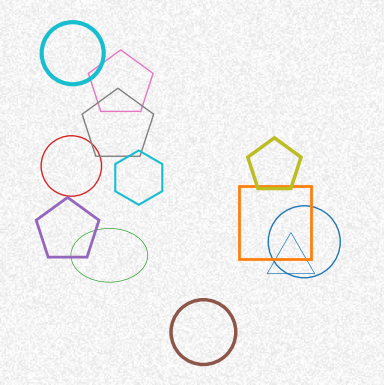[{"shape": "circle", "thickness": 1, "radius": 0.47, "center": [0.79, 0.372]}, {"shape": "triangle", "thickness": 0.5, "radius": 0.36, "center": [0.756, 0.325]}, {"shape": "square", "thickness": 2, "radius": 0.47, "center": [0.714, 0.423]}, {"shape": "oval", "thickness": 0.5, "radius": 0.5, "center": [0.284, 0.337]}, {"shape": "circle", "thickness": 1, "radius": 0.39, "center": [0.185, 0.569]}, {"shape": "pentagon", "thickness": 2, "radius": 0.43, "center": [0.176, 0.402]}, {"shape": "circle", "thickness": 2.5, "radius": 0.42, "center": [0.528, 0.137]}, {"shape": "pentagon", "thickness": 1, "radius": 0.44, "center": [0.314, 0.782]}, {"shape": "pentagon", "thickness": 1, "radius": 0.49, "center": [0.306, 0.673]}, {"shape": "pentagon", "thickness": 2.5, "radius": 0.36, "center": [0.713, 0.569]}, {"shape": "circle", "thickness": 3, "radius": 0.4, "center": [0.189, 0.862]}, {"shape": "hexagon", "thickness": 1.5, "radius": 0.35, "center": [0.36, 0.539]}]